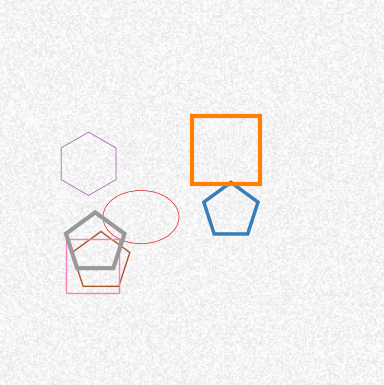[{"shape": "oval", "thickness": 0.5, "radius": 0.49, "center": [0.366, 0.436]}, {"shape": "pentagon", "thickness": 2.5, "radius": 0.37, "center": [0.6, 0.452]}, {"shape": "hexagon", "thickness": 0.5, "radius": 0.41, "center": [0.23, 0.575]}, {"shape": "square", "thickness": 3, "radius": 0.44, "center": [0.587, 0.61]}, {"shape": "pentagon", "thickness": 1, "radius": 0.39, "center": [0.262, 0.32]}, {"shape": "square", "thickness": 1, "radius": 0.35, "center": [0.239, 0.309]}, {"shape": "pentagon", "thickness": 3, "radius": 0.4, "center": [0.247, 0.368]}]